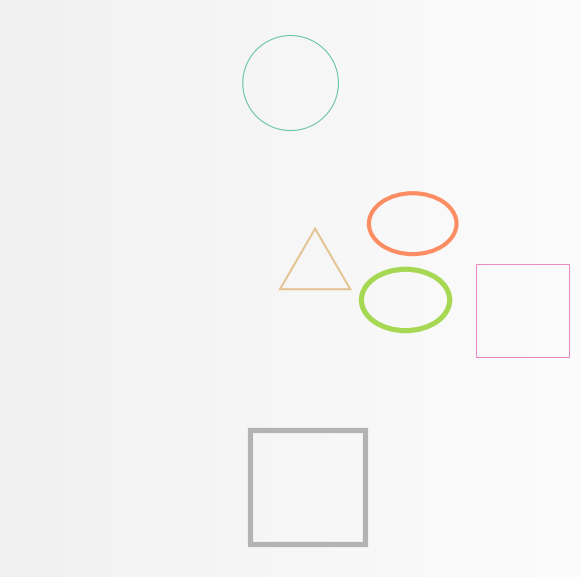[{"shape": "circle", "thickness": 0.5, "radius": 0.41, "center": [0.5, 0.855]}, {"shape": "oval", "thickness": 2, "radius": 0.38, "center": [0.71, 0.612]}, {"shape": "square", "thickness": 0.5, "radius": 0.4, "center": [0.899, 0.461]}, {"shape": "oval", "thickness": 2.5, "radius": 0.38, "center": [0.698, 0.48]}, {"shape": "triangle", "thickness": 1, "radius": 0.35, "center": [0.542, 0.533]}, {"shape": "square", "thickness": 2.5, "radius": 0.5, "center": [0.529, 0.156]}]